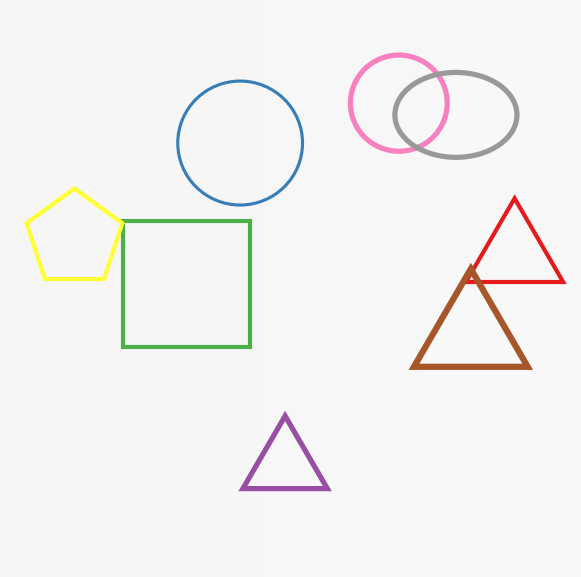[{"shape": "triangle", "thickness": 2, "radius": 0.48, "center": [0.885, 0.559]}, {"shape": "circle", "thickness": 1.5, "radius": 0.54, "center": [0.413, 0.751]}, {"shape": "square", "thickness": 2, "radius": 0.54, "center": [0.321, 0.507]}, {"shape": "triangle", "thickness": 2.5, "radius": 0.42, "center": [0.491, 0.195]}, {"shape": "pentagon", "thickness": 2, "radius": 0.43, "center": [0.128, 0.586]}, {"shape": "triangle", "thickness": 3, "radius": 0.57, "center": [0.81, 0.42]}, {"shape": "circle", "thickness": 2.5, "radius": 0.42, "center": [0.686, 0.821]}, {"shape": "oval", "thickness": 2.5, "radius": 0.53, "center": [0.784, 0.8]}]